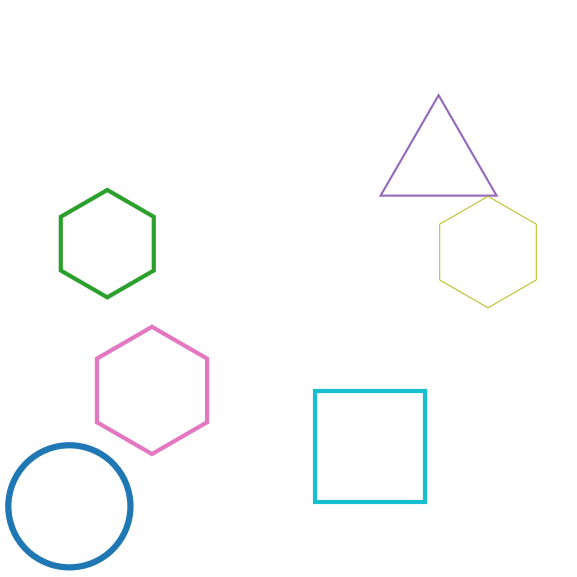[{"shape": "circle", "thickness": 3, "radius": 0.53, "center": [0.12, 0.122]}, {"shape": "hexagon", "thickness": 2, "radius": 0.46, "center": [0.186, 0.577]}, {"shape": "triangle", "thickness": 1, "radius": 0.58, "center": [0.759, 0.718]}, {"shape": "hexagon", "thickness": 2, "radius": 0.55, "center": [0.263, 0.323]}, {"shape": "hexagon", "thickness": 0.5, "radius": 0.48, "center": [0.845, 0.563]}, {"shape": "square", "thickness": 2, "radius": 0.48, "center": [0.641, 0.226]}]